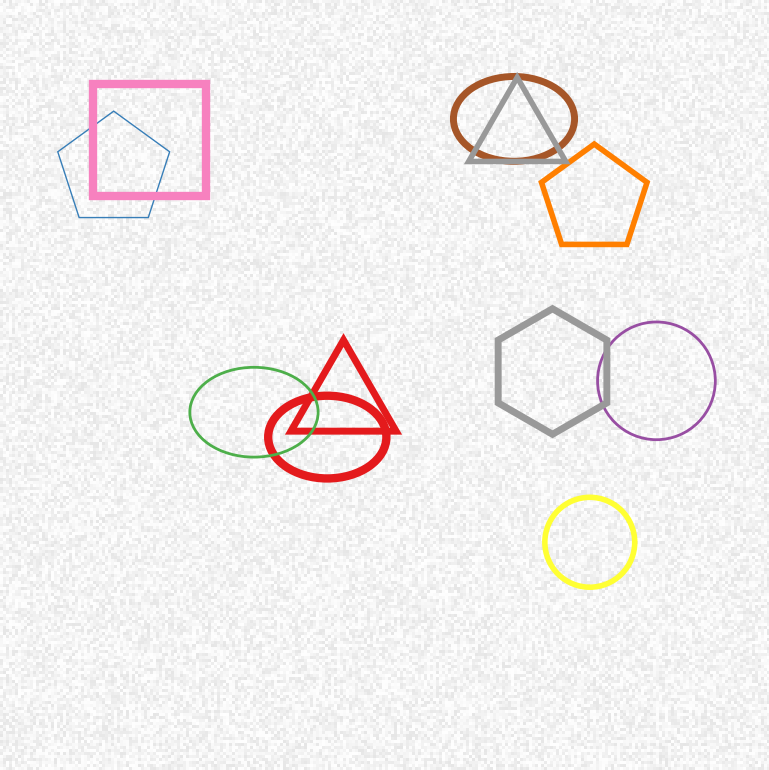[{"shape": "triangle", "thickness": 2.5, "radius": 0.39, "center": [0.446, 0.479]}, {"shape": "oval", "thickness": 3, "radius": 0.38, "center": [0.425, 0.432]}, {"shape": "pentagon", "thickness": 0.5, "radius": 0.38, "center": [0.148, 0.779]}, {"shape": "oval", "thickness": 1, "radius": 0.42, "center": [0.33, 0.465]}, {"shape": "circle", "thickness": 1, "radius": 0.38, "center": [0.853, 0.505]}, {"shape": "pentagon", "thickness": 2, "radius": 0.36, "center": [0.772, 0.741]}, {"shape": "circle", "thickness": 2, "radius": 0.29, "center": [0.766, 0.296]}, {"shape": "oval", "thickness": 2.5, "radius": 0.39, "center": [0.668, 0.846]}, {"shape": "square", "thickness": 3, "radius": 0.37, "center": [0.194, 0.818]}, {"shape": "hexagon", "thickness": 2.5, "radius": 0.41, "center": [0.718, 0.518]}, {"shape": "triangle", "thickness": 2, "radius": 0.36, "center": [0.672, 0.827]}]